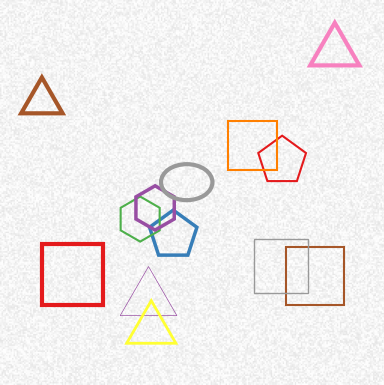[{"shape": "square", "thickness": 3, "radius": 0.4, "center": [0.188, 0.286]}, {"shape": "pentagon", "thickness": 1.5, "radius": 0.33, "center": [0.733, 0.582]}, {"shape": "pentagon", "thickness": 2.5, "radius": 0.32, "center": [0.45, 0.39]}, {"shape": "hexagon", "thickness": 1.5, "radius": 0.29, "center": [0.364, 0.431]}, {"shape": "triangle", "thickness": 0.5, "radius": 0.43, "center": [0.386, 0.223]}, {"shape": "hexagon", "thickness": 2.5, "radius": 0.29, "center": [0.403, 0.46]}, {"shape": "square", "thickness": 1.5, "radius": 0.32, "center": [0.656, 0.623]}, {"shape": "triangle", "thickness": 2, "radius": 0.37, "center": [0.393, 0.145]}, {"shape": "square", "thickness": 1.5, "radius": 0.38, "center": [0.819, 0.284]}, {"shape": "triangle", "thickness": 3, "radius": 0.31, "center": [0.109, 0.737]}, {"shape": "triangle", "thickness": 3, "radius": 0.37, "center": [0.87, 0.867]}, {"shape": "oval", "thickness": 3, "radius": 0.33, "center": [0.485, 0.527]}, {"shape": "square", "thickness": 1, "radius": 0.35, "center": [0.729, 0.309]}]